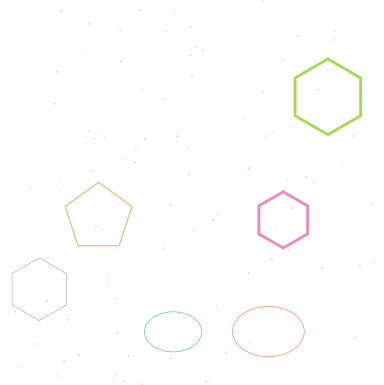[{"shape": "oval", "thickness": 0.5, "radius": 0.37, "center": [0.45, 0.138]}, {"shape": "oval", "thickness": 0.5, "radius": 0.47, "center": [0.697, 0.139]}, {"shape": "hexagon", "thickness": 2, "radius": 0.37, "center": [0.736, 0.429]}, {"shape": "hexagon", "thickness": 2, "radius": 0.49, "center": [0.852, 0.749]}, {"shape": "pentagon", "thickness": 1, "radius": 0.46, "center": [0.256, 0.435]}, {"shape": "hexagon", "thickness": 0.5, "radius": 0.41, "center": [0.102, 0.249]}]